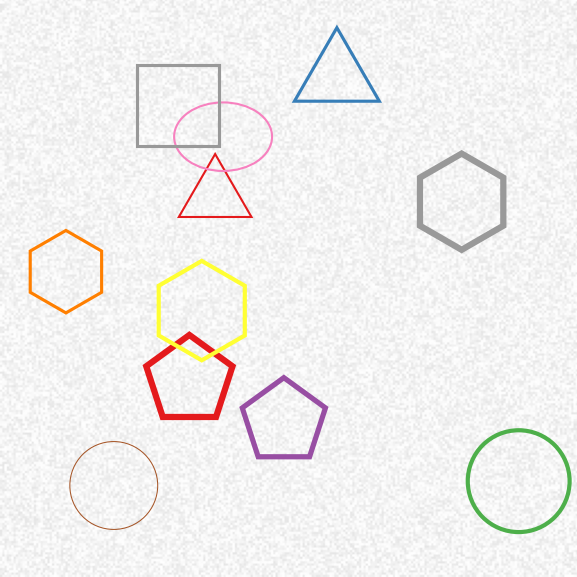[{"shape": "pentagon", "thickness": 3, "radius": 0.39, "center": [0.328, 0.341]}, {"shape": "triangle", "thickness": 1, "radius": 0.36, "center": [0.373, 0.66]}, {"shape": "triangle", "thickness": 1.5, "radius": 0.42, "center": [0.583, 0.866]}, {"shape": "circle", "thickness": 2, "radius": 0.44, "center": [0.898, 0.166]}, {"shape": "pentagon", "thickness": 2.5, "radius": 0.38, "center": [0.492, 0.269]}, {"shape": "hexagon", "thickness": 1.5, "radius": 0.36, "center": [0.114, 0.529]}, {"shape": "hexagon", "thickness": 2, "radius": 0.43, "center": [0.349, 0.461]}, {"shape": "circle", "thickness": 0.5, "radius": 0.38, "center": [0.197, 0.158]}, {"shape": "oval", "thickness": 1, "radius": 0.42, "center": [0.386, 0.762]}, {"shape": "hexagon", "thickness": 3, "radius": 0.42, "center": [0.799, 0.65]}, {"shape": "square", "thickness": 1.5, "radius": 0.35, "center": [0.308, 0.816]}]